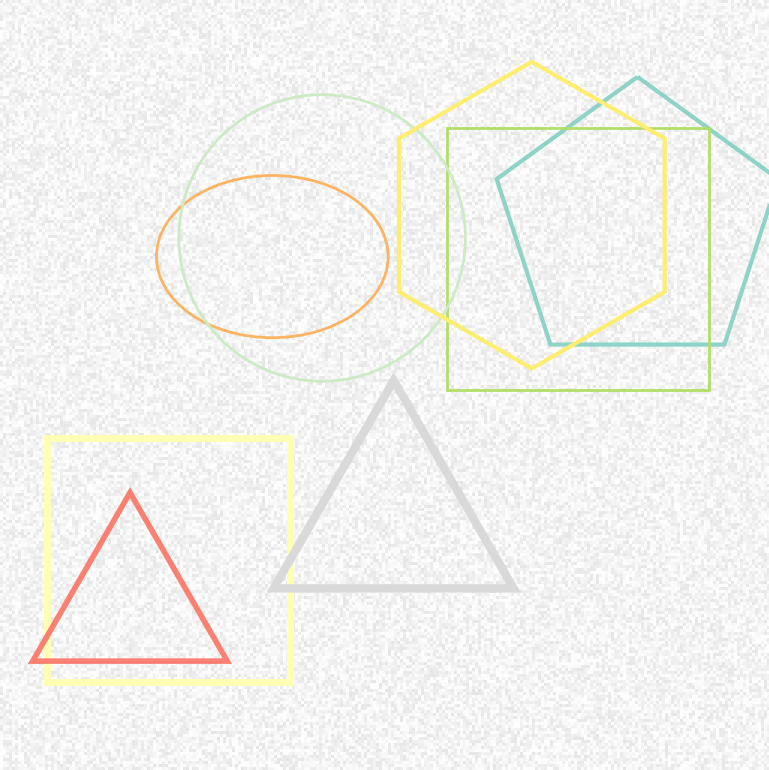[{"shape": "pentagon", "thickness": 1.5, "radius": 0.96, "center": [0.828, 0.708]}, {"shape": "square", "thickness": 2.5, "radius": 0.79, "center": [0.219, 0.273]}, {"shape": "triangle", "thickness": 2, "radius": 0.73, "center": [0.169, 0.214]}, {"shape": "oval", "thickness": 1, "radius": 0.75, "center": [0.354, 0.667]}, {"shape": "square", "thickness": 1, "radius": 0.85, "center": [0.751, 0.664]}, {"shape": "triangle", "thickness": 3, "radius": 0.9, "center": [0.511, 0.326]}, {"shape": "circle", "thickness": 1, "radius": 0.93, "center": [0.418, 0.691]}, {"shape": "hexagon", "thickness": 1.5, "radius": 1.0, "center": [0.691, 0.721]}]